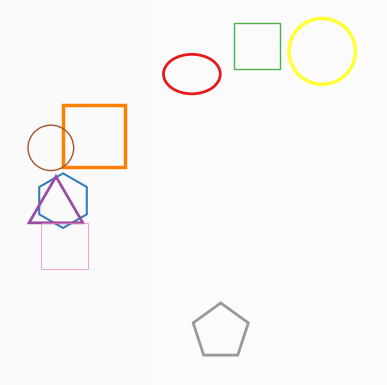[{"shape": "oval", "thickness": 2, "radius": 0.37, "center": [0.495, 0.808]}, {"shape": "hexagon", "thickness": 1.5, "radius": 0.35, "center": [0.163, 0.479]}, {"shape": "square", "thickness": 1, "radius": 0.3, "center": [0.664, 0.881]}, {"shape": "triangle", "thickness": 2, "radius": 0.4, "center": [0.144, 0.461]}, {"shape": "square", "thickness": 2.5, "radius": 0.4, "center": [0.242, 0.647]}, {"shape": "circle", "thickness": 2.5, "radius": 0.43, "center": [0.832, 0.866]}, {"shape": "circle", "thickness": 1, "radius": 0.29, "center": [0.131, 0.616]}, {"shape": "square", "thickness": 0.5, "radius": 0.3, "center": [0.167, 0.36]}, {"shape": "pentagon", "thickness": 2, "radius": 0.37, "center": [0.57, 0.138]}]